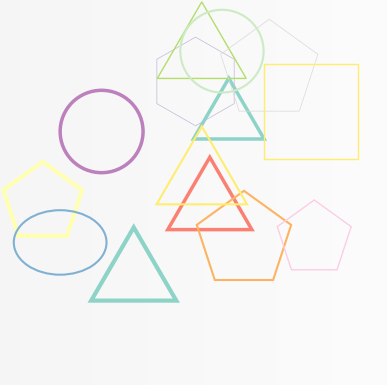[{"shape": "triangle", "thickness": 2.5, "radius": 0.53, "center": [0.59, 0.692]}, {"shape": "triangle", "thickness": 3, "radius": 0.63, "center": [0.345, 0.283]}, {"shape": "pentagon", "thickness": 3, "radius": 0.53, "center": [0.11, 0.473]}, {"shape": "hexagon", "thickness": 0.5, "radius": 0.58, "center": [0.505, 0.788]}, {"shape": "triangle", "thickness": 2.5, "radius": 0.63, "center": [0.541, 0.466]}, {"shape": "oval", "thickness": 1.5, "radius": 0.6, "center": [0.155, 0.37]}, {"shape": "pentagon", "thickness": 1.5, "radius": 0.64, "center": [0.63, 0.376]}, {"shape": "triangle", "thickness": 1, "radius": 0.66, "center": [0.521, 0.863]}, {"shape": "pentagon", "thickness": 1, "radius": 0.5, "center": [0.811, 0.38]}, {"shape": "pentagon", "thickness": 0.5, "radius": 0.66, "center": [0.695, 0.818]}, {"shape": "circle", "thickness": 2.5, "radius": 0.53, "center": [0.262, 0.658]}, {"shape": "circle", "thickness": 1.5, "radius": 0.54, "center": [0.573, 0.867]}, {"shape": "triangle", "thickness": 1.5, "radius": 0.67, "center": [0.521, 0.537]}, {"shape": "square", "thickness": 1, "radius": 0.61, "center": [0.803, 0.71]}]